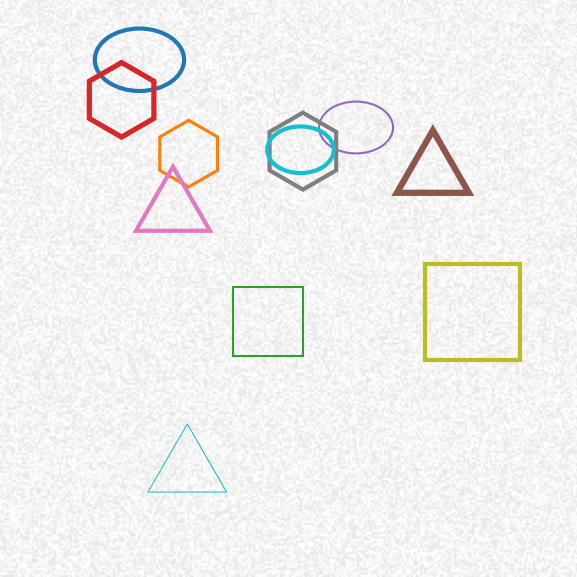[{"shape": "oval", "thickness": 2, "radius": 0.39, "center": [0.241, 0.896]}, {"shape": "hexagon", "thickness": 1.5, "radius": 0.29, "center": [0.327, 0.733]}, {"shape": "square", "thickness": 1, "radius": 0.3, "center": [0.464, 0.443]}, {"shape": "hexagon", "thickness": 2.5, "radius": 0.32, "center": [0.211, 0.826]}, {"shape": "oval", "thickness": 1, "radius": 0.32, "center": [0.617, 0.778]}, {"shape": "triangle", "thickness": 3, "radius": 0.36, "center": [0.75, 0.701]}, {"shape": "triangle", "thickness": 2, "radius": 0.37, "center": [0.3, 0.637]}, {"shape": "hexagon", "thickness": 2, "radius": 0.33, "center": [0.524, 0.737]}, {"shape": "square", "thickness": 2, "radius": 0.42, "center": [0.818, 0.459]}, {"shape": "triangle", "thickness": 0.5, "radius": 0.39, "center": [0.324, 0.186]}, {"shape": "oval", "thickness": 2, "radius": 0.29, "center": [0.52, 0.74]}]